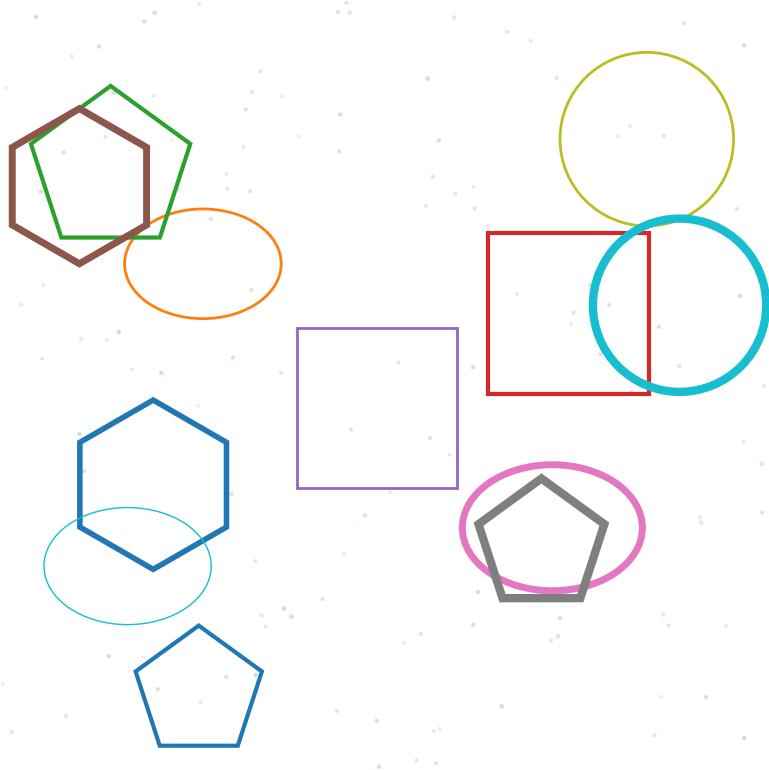[{"shape": "hexagon", "thickness": 2, "radius": 0.55, "center": [0.199, 0.371]}, {"shape": "pentagon", "thickness": 1.5, "radius": 0.43, "center": [0.258, 0.101]}, {"shape": "oval", "thickness": 1, "radius": 0.51, "center": [0.264, 0.657]}, {"shape": "pentagon", "thickness": 1.5, "radius": 0.54, "center": [0.144, 0.78]}, {"shape": "square", "thickness": 1.5, "radius": 0.52, "center": [0.738, 0.593]}, {"shape": "square", "thickness": 1, "radius": 0.52, "center": [0.49, 0.47]}, {"shape": "hexagon", "thickness": 2.5, "radius": 0.5, "center": [0.103, 0.758]}, {"shape": "oval", "thickness": 2.5, "radius": 0.58, "center": [0.717, 0.315]}, {"shape": "pentagon", "thickness": 3, "radius": 0.43, "center": [0.703, 0.293]}, {"shape": "circle", "thickness": 1, "radius": 0.56, "center": [0.84, 0.819]}, {"shape": "circle", "thickness": 3, "radius": 0.56, "center": [0.883, 0.604]}, {"shape": "oval", "thickness": 0.5, "radius": 0.54, "center": [0.166, 0.265]}]